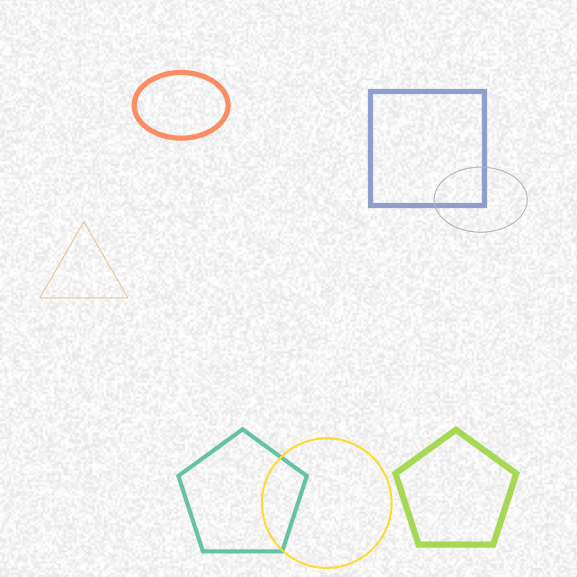[{"shape": "pentagon", "thickness": 2, "radius": 0.58, "center": [0.42, 0.139]}, {"shape": "oval", "thickness": 2.5, "radius": 0.41, "center": [0.314, 0.817]}, {"shape": "square", "thickness": 2.5, "radius": 0.49, "center": [0.739, 0.743]}, {"shape": "pentagon", "thickness": 3, "radius": 0.55, "center": [0.789, 0.145]}, {"shape": "circle", "thickness": 1, "radius": 0.56, "center": [0.566, 0.128]}, {"shape": "triangle", "thickness": 0.5, "radius": 0.44, "center": [0.145, 0.527]}, {"shape": "oval", "thickness": 0.5, "radius": 0.4, "center": [0.832, 0.653]}]